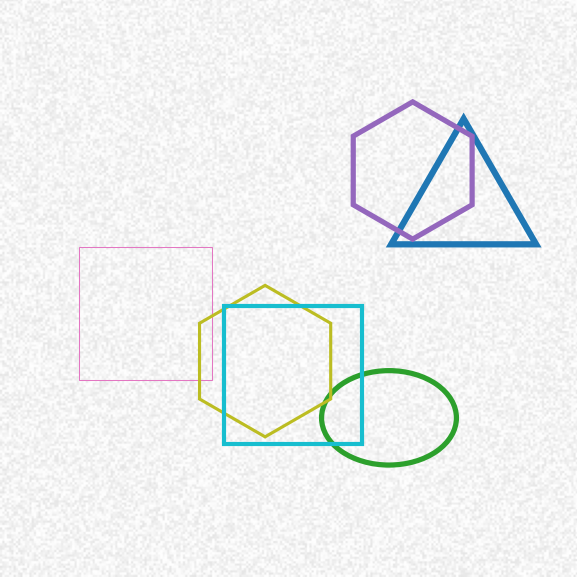[{"shape": "triangle", "thickness": 3, "radius": 0.72, "center": [0.803, 0.649]}, {"shape": "oval", "thickness": 2.5, "radius": 0.58, "center": [0.674, 0.276]}, {"shape": "hexagon", "thickness": 2.5, "radius": 0.59, "center": [0.715, 0.704]}, {"shape": "square", "thickness": 0.5, "radius": 0.58, "center": [0.252, 0.457]}, {"shape": "hexagon", "thickness": 1.5, "radius": 0.66, "center": [0.459, 0.374]}, {"shape": "square", "thickness": 2, "radius": 0.6, "center": [0.507, 0.349]}]